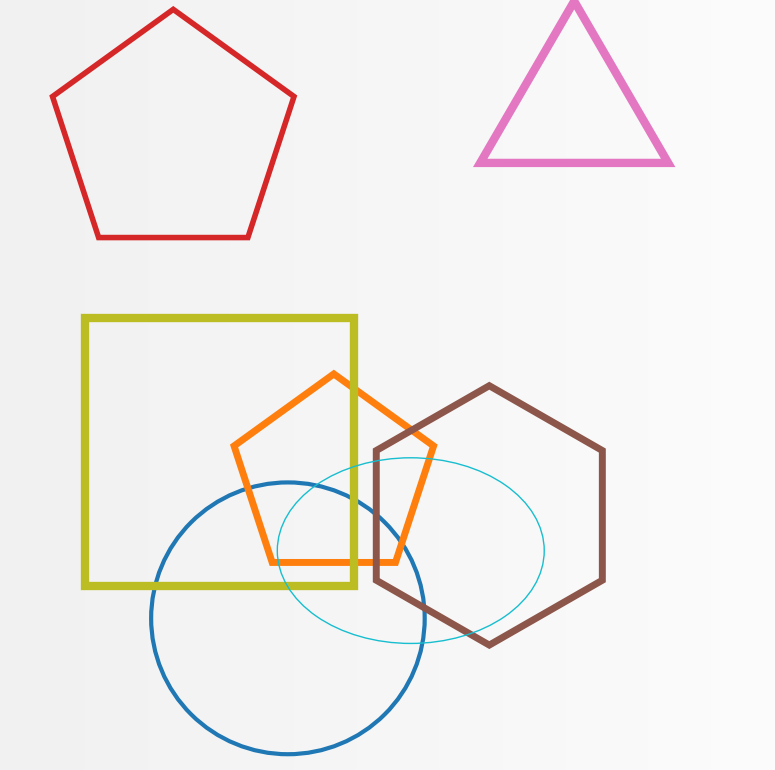[{"shape": "circle", "thickness": 1.5, "radius": 0.88, "center": [0.372, 0.197]}, {"shape": "pentagon", "thickness": 2.5, "radius": 0.68, "center": [0.431, 0.379]}, {"shape": "pentagon", "thickness": 2, "radius": 0.82, "center": [0.224, 0.824]}, {"shape": "hexagon", "thickness": 2.5, "radius": 0.84, "center": [0.631, 0.331]}, {"shape": "triangle", "thickness": 3, "radius": 0.7, "center": [0.741, 0.858]}, {"shape": "square", "thickness": 3, "radius": 0.87, "center": [0.283, 0.413]}, {"shape": "oval", "thickness": 0.5, "radius": 0.86, "center": [0.53, 0.285]}]